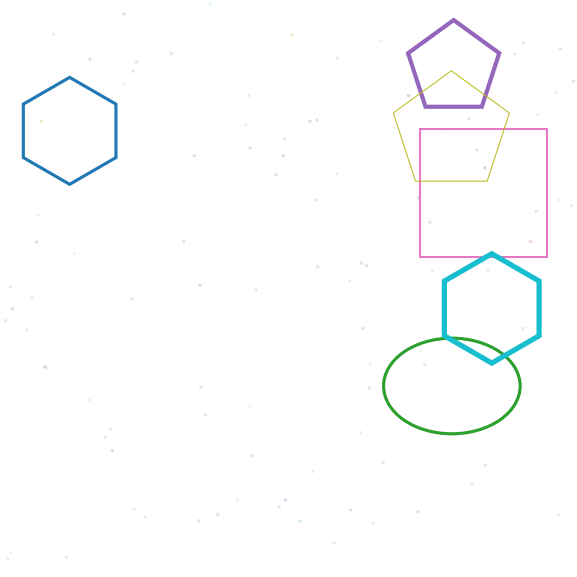[{"shape": "hexagon", "thickness": 1.5, "radius": 0.46, "center": [0.121, 0.773]}, {"shape": "oval", "thickness": 1.5, "radius": 0.59, "center": [0.782, 0.331]}, {"shape": "pentagon", "thickness": 2, "radius": 0.41, "center": [0.786, 0.881]}, {"shape": "square", "thickness": 1, "radius": 0.55, "center": [0.837, 0.665]}, {"shape": "pentagon", "thickness": 0.5, "radius": 0.53, "center": [0.782, 0.771]}, {"shape": "hexagon", "thickness": 2.5, "radius": 0.47, "center": [0.852, 0.465]}]